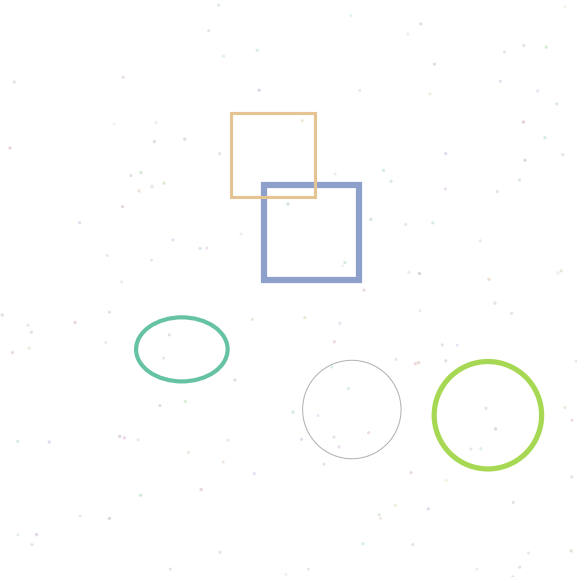[{"shape": "oval", "thickness": 2, "radius": 0.4, "center": [0.315, 0.394]}, {"shape": "square", "thickness": 3, "radius": 0.41, "center": [0.54, 0.597]}, {"shape": "circle", "thickness": 2.5, "radius": 0.47, "center": [0.845, 0.28]}, {"shape": "square", "thickness": 1.5, "radius": 0.37, "center": [0.473, 0.731]}, {"shape": "circle", "thickness": 0.5, "radius": 0.43, "center": [0.609, 0.29]}]